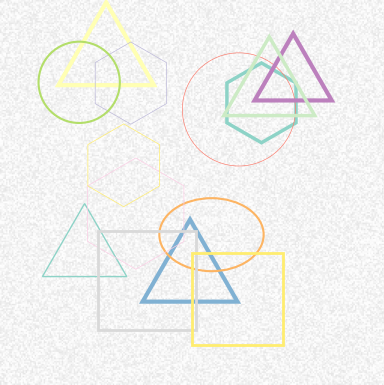[{"shape": "hexagon", "thickness": 2.5, "radius": 0.52, "center": [0.679, 0.733]}, {"shape": "triangle", "thickness": 1, "radius": 0.63, "center": [0.22, 0.345]}, {"shape": "triangle", "thickness": 3, "radius": 0.72, "center": [0.276, 0.851]}, {"shape": "hexagon", "thickness": 0.5, "radius": 0.53, "center": [0.34, 0.784]}, {"shape": "circle", "thickness": 0.5, "radius": 0.73, "center": [0.621, 0.716]}, {"shape": "triangle", "thickness": 3, "radius": 0.71, "center": [0.494, 0.288]}, {"shape": "oval", "thickness": 1.5, "radius": 0.68, "center": [0.549, 0.39]}, {"shape": "circle", "thickness": 1.5, "radius": 0.53, "center": [0.206, 0.786]}, {"shape": "hexagon", "thickness": 0.5, "radius": 0.72, "center": [0.353, 0.445]}, {"shape": "square", "thickness": 2, "radius": 0.64, "center": [0.382, 0.271]}, {"shape": "triangle", "thickness": 3, "radius": 0.58, "center": [0.761, 0.797]}, {"shape": "triangle", "thickness": 2.5, "radius": 0.68, "center": [0.699, 0.768]}, {"shape": "hexagon", "thickness": 0.5, "radius": 0.54, "center": [0.321, 0.571]}, {"shape": "square", "thickness": 2, "radius": 0.6, "center": [0.617, 0.223]}]